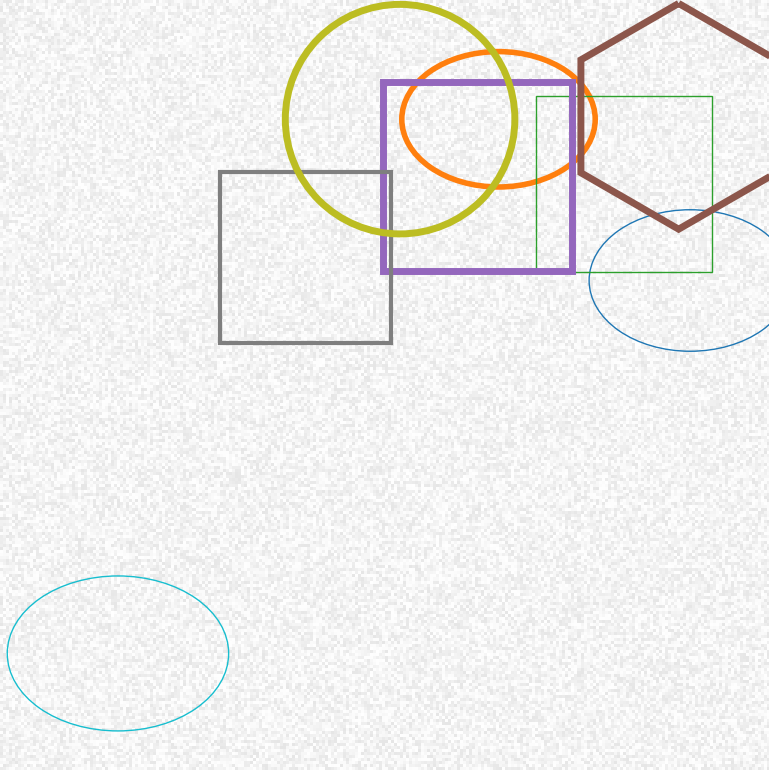[{"shape": "oval", "thickness": 0.5, "radius": 0.66, "center": [0.896, 0.636]}, {"shape": "oval", "thickness": 2, "radius": 0.63, "center": [0.647, 0.845]}, {"shape": "square", "thickness": 0.5, "radius": 0.57, "center": [0.811, 0.761]}, {"shape": "square", "thickness": 2.5, "radius": 0.61, "center": [0.621, 0.771]}, {"shape": "hexagon", "thickness": 2.5, "radius": 0.73, "center": [0.881, 0.849]}, {"shape": "square", "thickness": 1.5, "radius": 0.56, "center": [0.397, 0.666]}, {"shape": "circle", "thickness": 2.5, "radius": 0.75, "center": [0.52, 0.845]}, {"shape": "oval", "thickness": 0.5, "radius": 0.72, "center": [0.153, 0.151]}]